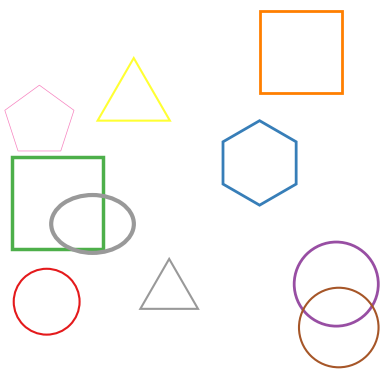[{"shape": "circle", "thickness": 1.5, "radius": 0.43, "center": [0.121, 0.216]}, {"shape": "hexagon", "thickness": 2, "radius": 0.55, "center": [0.674, 0.577]}, {"shape": "square", "thickness": 2.5, "radius": 0.6, "center": [0.15, 0.473]}, {"shape": "circle", "thickness": 2, "radius": 0.55, "center": [0.873, 0.262]}, {"shape": "square", "thickness": 2, "radius": 0.54, "center": [0.782, 0.865]}, {"shape": "triangle", "thickness": 1.5, "radius": 0.54, "center": [0.347, 0.741]}, {"shape": "circle", "thickness": 1.5, "radius": 0.52, "center": [0.88, 0.149]}, {"shape": "pentagon", "thickness": 0.5, "radius": 0.47, "center": [0.102, 0.684]}, {"shape": "triangle", "thickness": 1.5, "radius": 0.43, "center": [0.439, 0.241]}, {"shape": "oval", "thickness": 3, "radius": 0.54, "center": [0.24, 0.418]}]